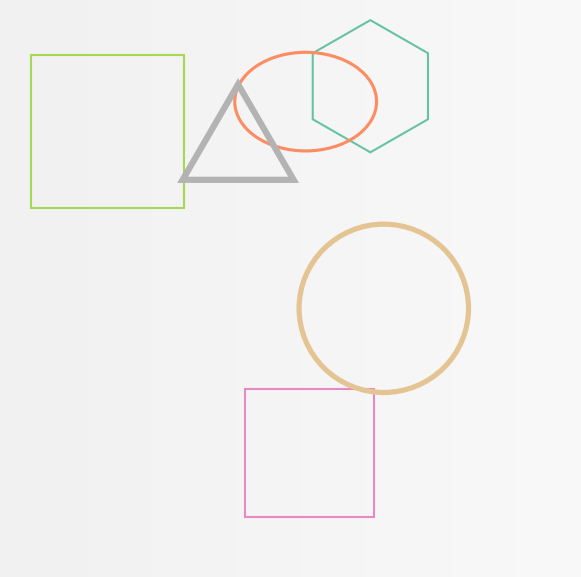[{"shape": "hexagon", "thickness": 1, "radius": 0.57, "center": [0.637, 0.85]}, {"shape": "oval", "thickness": 1.5, "radius": 0.61, "center": [0.526, 0.823]}, {"shape": "square", "thickness": 1, "radius": 0.56, "center": [0.532, 0.215]}, {"shape": "square", "thickness": 1, "radius": 0.66, "center": [0.185, 0.772]}, {"shape": "circle", "thickness": 2.5, "radius": 0.73, "center": [0.66, 0.465]}, {"shape": "triangle", "thickness": 3, "radius": 0.55, "center": [0.41, 0.743]}]